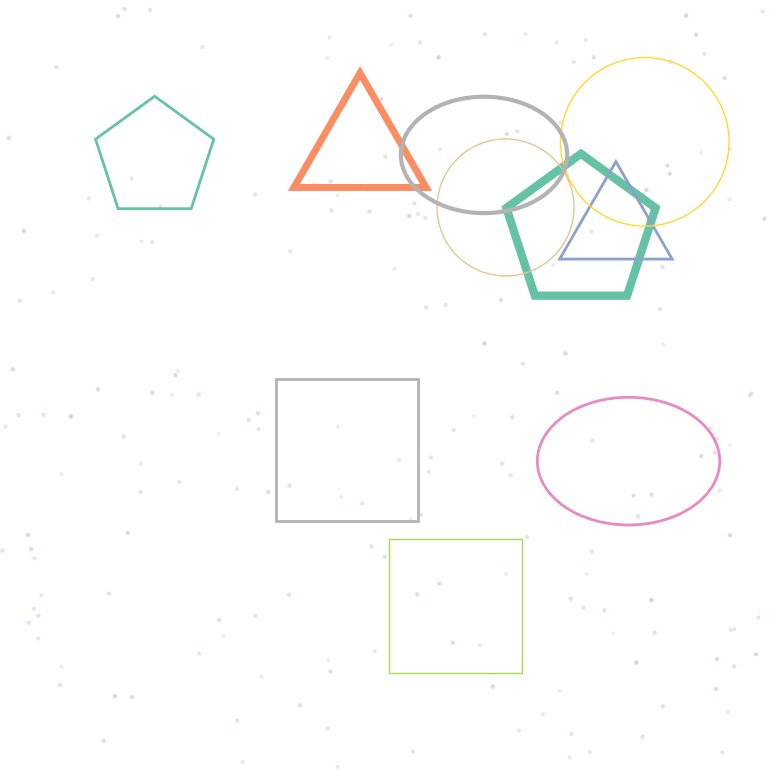[{"shape": "pentagon", "thickness": 1, "radius": 0.4, "center": [0.201, 0.794]}, {"shape": "pentagon", "thickness": 3, "radius": 0.51, "center": [0.755, 0.698]}, {"shape": "triangle", "thickness": 2.5, "radius": 0.5, "center": [0.468, 0.806]}, {"shape": "triangle", "thickness": 1, "radius": 0.42, "center": [0.8, 0.706]}, {"shape": "oval", "thickness": 1, "radius": 0.59, "center": [0.816, 0.401]}, {"shape": "square", "thickness": 0.5, "radius": 0.43, "center": [0.592, 0.213]}, {"shape": "circle", "thickness": 0.5, "radius": 0.55, "center": [0.837, 0.816]}, {"shape": "circle", "thickness": 0.5, "radius": 0.44, "center": [0.657, 0.731]}, {"shape": "oval", "thickness": 1.5, "radius": 0.54, "center": [0.629, 0.799]}, {"shape": "square", "thickness": 1, "radius": 0.46, "center": [0.451, 0.416]}]